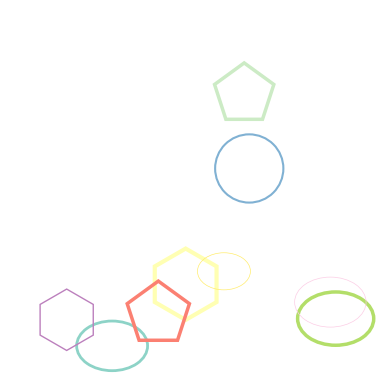[{"shape": "oval", "thickness": 2, "radius": 0.46, "center": [0.291, 0.102]}, {"shape": "hexagon", "thickness": 3, "radius": 0.46, "center": [0.482, 0.262]}, {"shape": "pentagon", "thickness": 2.5, "radius": 0.42, "center": [0.411, 0.185]}, {"shape": "circle", "thickness": 1.5, "radius": 0.44, "center": [0.647, 0.562]}, {"shape": "oval", "thickness": 2.5, "radius": 0.49, "center": [0.872, 0.172]}, {"shape": "oval", "thickness": 0.5, "radius": 0.46, "center": [0.858, 0.215]}, {"shape": "hexagon", "thickness": 1, "radius": 0.4, "center": [0.173, 0.169]}, {"shape": "pentagon", "thickness": 2.5, "radius": 0.4, "center": [0.634, 0.756]}, {"shape": "oval", "thickness": 0.5, "radius": 0.34, "center": [0.582, 0.295]}]